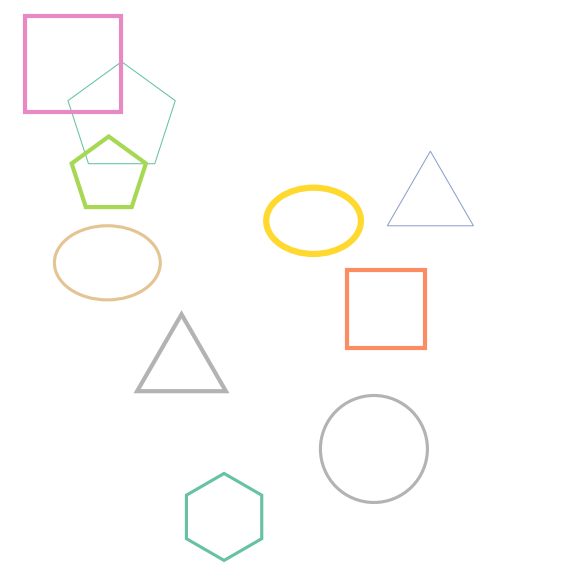[{"shape": "hexagon", "thickness": 1.5, "radius": 0.38, "center": [0.388, 0.104]}, {"shape": "pentagon", "thickness": 0.5, "radius": 0.49, "center": [0.211, 0.795]}, {"shape": "square", "thickness": 2, "radius": 0.34, "center": [0.669, 0.465]}, {"shape": "triangle", "thickness": 0.5, "radius": 0.43, "center": [0.745, 0.651]}, {"shape": "square", "thickness": 2, "radius": 0.41, "center": [0.126, 0.889]}, {"shape": "pentagon", "thickness": 2, "radius": 0.34, "center": [0.188, 0.695]}, {"shape": "oval", "thickness": 3, "radius": 0.41, "center": [0.543, 0.617]}, {"shape": "oval", "thickness": 1.5, "radius": 0.46, "center": [0.186, 0.544]}, {"shape": "circle", "thickness": 1.5, "radius": 0.46, "center": [0.647, 0.222]}, {"shape": "triangle", "thickness": 2, "radius": 0.44, "center": [0.314, 0.366]}]